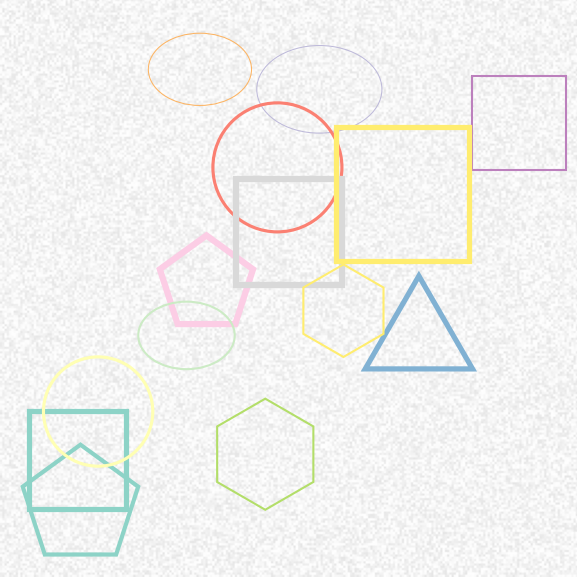[{"shape": "square", "thickness": 2.5, "radius": 0.42, "center": [0.134, 0.203]}, {"shape": "pentagon", "thickness": 2, "radius": 0.53, "center": [0.139, 0.124]}, {"shape": "circle", "thickness": 1.5, "radius": 0.47, "center": [0.17, 0.287]}, {"shape": "oval", "thickness": 0.5, "radius": 0.54, "center": [0.553, 0.844]}, {"shape": "circle", "thickness": 1.5, "radius": 0.56, "center": [0.48, 0.709]}, {"shape": "triangle", "thickness": 2.5, "radius": 0.54, "center": [0.725, 0.414]}, {"shape": "oval", "thickness": 0.5, "radius": 0.45, "center": [0.346, 0.879]}, {"shape": "hexagon", "thickness": 1, "radius": 0.48, "center": [0.459, 0.213]}, {"shape": "pentagon", "thickness": 3, "radius": 0.42, "center": [0.357, 0.507]}, {"shape": "square", "thickness": 3, "radius": 0.46, "center": [0.501, 0.597]}, {"shape": "square", "thickness": 1, "radius": 0.41, "center": [0.898, 0.787]}, {"shape": "oval", "thickness": 1, "radius": 0.42, "center": [0.323, 0.418]}, {"shape": "hexagon", "thickness": 1, "radius": 0.4, "center": [0.595, 0.461]}, {"shape": "square", "thickness": 2.5, "radius": 0.58, "center": [0.697, 0.663]}]